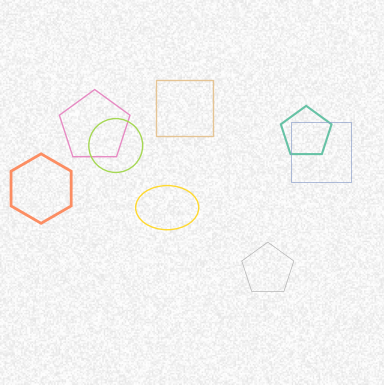[{"shape": "pentagon", "thickness": 1.5, "radius": 0.35, "center": [0.795, 0.656]}, {"shape": "hexagon", "thickness": 2, "radius": 0.45, "center": [0.107, 0.51]}, {"shape": "square", "thickness": 0.5, "radius": 0.39, "center": [0.833, 0.605]}, {"shape": "pentagon", "thickness": 1, "radius": 0.48, "center": [0.246, 0.671]}, {"shape": "circle", "thickness": 1, "radius": 0.35, "center": [0.301, 0.622]}, {"shape": "oval", "thickness": 1, "radius": 0.41, "center": [0.434, 0.461]}, {"shape": "square", "thickness": 1, "radius": 0.37, "center": [0.48, 0.719]}, {"shape": "pentagon", "thickness": 0.5, "radius": 0.36, "center": [0.696, 0.3]}]